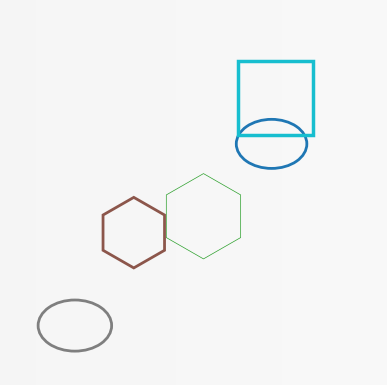[{"shape": "oval", "thickness": 2, "radius": 0.46, "center": [0.701, 0.626]}, {"shape": "hexagon", "thickness": 0.5, "radius": 0.55, "center": [0.525, 0.438]}, {"shape": "hexagon", "thickness": 2, "radius": 0.46, "center": [0.345, 0.396]}, {"shape": "oval", "thickness": 2, "radius": 0.47, "center": [0.193, 0.154]}, {"shape": "square", "thickness": 2.5, "radius": 0.48, "center": [0.711, 0.746]}]